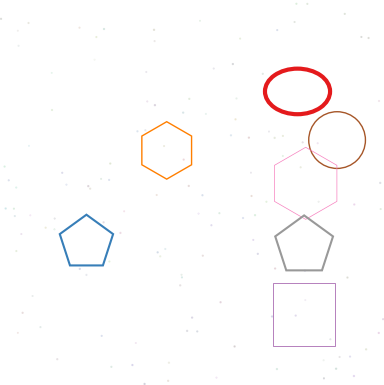[{"shape": "oval", "thickness": 3, "radius": 0.42, "center": [0.773, 0.763]}, {"shape": "pentagon", "thickness": 1.5, "radius": 0.36, "center": [0.225, 0.369]}, {"shape": "square", "thickness": 0.5, "radius": 0.41, "center": [0.789, 0.183]}, {"shape": "hexagon", "thickness": 1, "radius": 0.37, "center": [0.433, 0.609]}, {"shape": "circle", "thickness": 1, "radius": 0.37, "center": [0.876, 0.636]}, {"shape": "hexagon", "thickness": 0.5, "radius": 0.47, "center": [0.794, 0.524]}, {"shape": "pentagon", "thickness": 1.5, "radius": 0.39, "center": [0.79, 0.362]}]